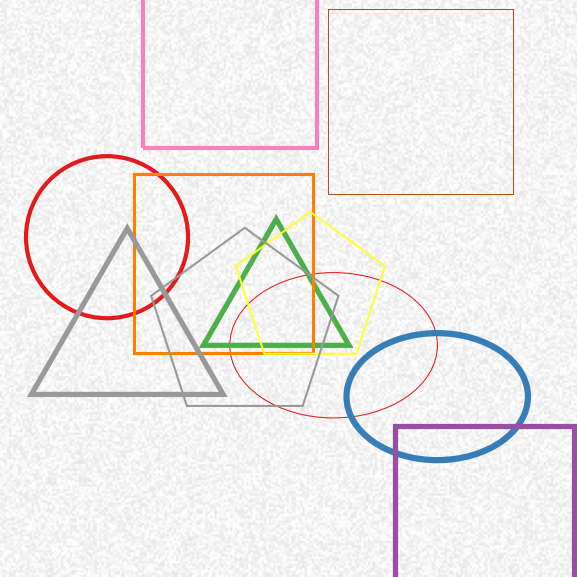[{"shape": "circle", "thickness": 2, "radius": 0.7, "center": [0.185, 0.588]}, {"shape": "oval", "thickness": 0.5, "radius": 0.9, "center": [0.578, 0.401]}, {"shape": "oval", "thickness": 3, "radius": 0.79, "center": [0.757, 0.312]}, {"shape": "triangle", "thickness": 2.5, "radius": 0.73, "center": [0.478, 0.474]}, {"shape": "square", "thickness": 2.5, "radius": 0.78, "center": [0.838, 0.107]}, {"shape": "square", "thickness": 1.5, "radius": 0.77, "center": [0.387, 0.542]}, {"shape": "pentagon", "thickness": 1, "radius": 0.68, "center": [0.537, 0.496]}, {"shape": "square", "thickness": 0.5, "radius": 0.8, "center": [0.729, 0.823]}, {"shape": "square", "thickness": 2, "radius": 0.75, "center": [0.399, 0.893]}, {"shape": "pentagon", "thickness": 1, "radius": 0.85, "center": [0.424, 0.434]}, {"shape": "triangle", "thickness": 2.5, "radius": 0.96, "center": [0.22, 0.412]}]